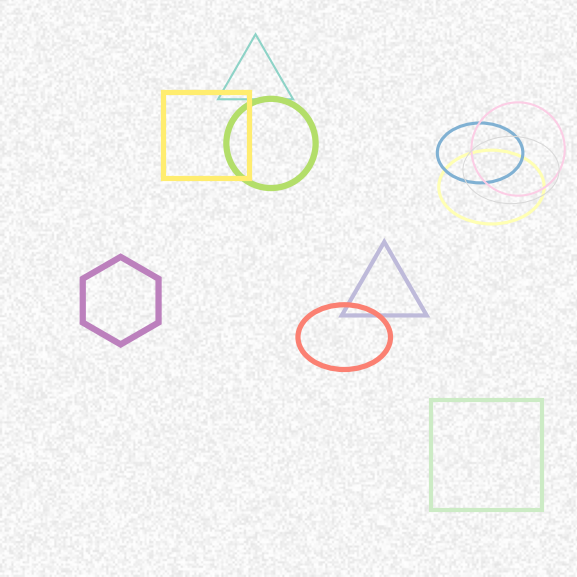[{"shape": "triangle", "thickness": 1, "radius": 0.38, "center": [0.443, 0.865]}, {"shape": "oval", "thickness": 1.5, "radius": 0.46, "center": [0.851, 0.675]}, {"shape": "triangle", "thickness": 2, "radius": 0.42, "center": [0.665, 0.495]}, {"shape": "oval", "thickness": 2.5, "radius": 0.4, "center": [0.596, 0.415]}, {"shape": "oval", "thickness": 1.5, "radius": 0.37, "center": [0.831, 0.734]}, {"shape": "circle", "thickness": 3, "radius": 0.39, "center": [0.469, 0.751]}, {"shape": "circle", "thickness": 1, "radius": 0.4, "center": [0.897, 0.741]}, {"shape": "oval", "thickness": 0.5, "radius": 0.42, "center": [0.885, 0.705]}, {"shape": "hexagon", "thickness": 3, "radius": 0.38, "center": [0.209, 0.479]}, {"shape": "square", "thickness": 2, "radius": 0.48, "center": [0.842, 0.211]}, {"shape": "square", "thickness": 2.5, "radius": 0.37, "center": [0.357, 0.765]}]